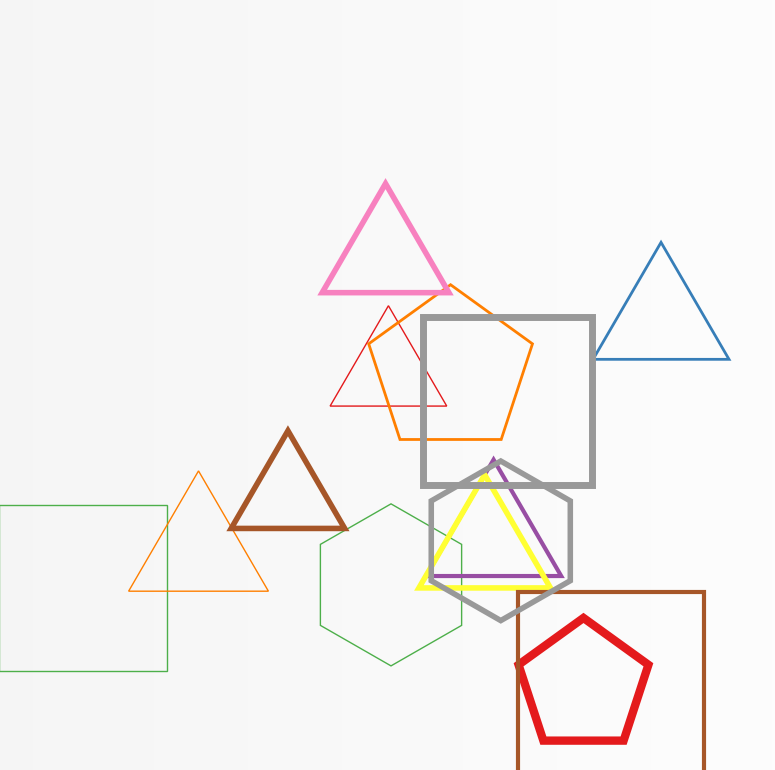[{"shape": "pentagon", "thickness": 3, "radius": 0.44, "center": [0.753, 0.109]}, {"shape": "triangle", "thickness": 0.5, "radius": 0.43, "center": [0.501, 0.516]}, {"shape": "triangle", "thickness": 1, "radius": 0.51, "center": [0.853, 0.584]}, {"shape": "square", "thickness": 0.5, "radius": 0.54, "center": [0.107, 0.236]}, {"shape": "hexagon", "thickness": 0.5, "radius": 0.53, "center": [0.505, 0.24]}, {"shape": "triangle", "thickness": 1.5, "radius": 0.5, "center": [0.637, 0.302]}, {"shape": "triangle", "thickness": 0.5, "radius": 0.52, "center": [0.256, 0.284]}, {"shape": "pentagon", "thickness": 1, "radius": 0.56, "center": [0.581, 0.519]}, {"shape": "triangle", "thickness": 2, "radius": 0.49, "center": [0.625, 0.285]}, {"shape": "square", "thickness": 1.5, "radius": 0.6, "center": [0.788, 0.112]}, {"shape": "triangle", "thickness": 2, "radius": 0.42, "center": [0.372, 0.356]}, {"shape": "triangle", "thickness": 2, "radius": 0.47, "center": [0.497, 0.667]}, {"shape": "hexagon", "thickness": 2, "radius": 0.52, "center": [0.646, 0.298]}, {"shape": "square", "thickness": 2.5, "radius": 0.55, "center": [0.654, 0.479]}]